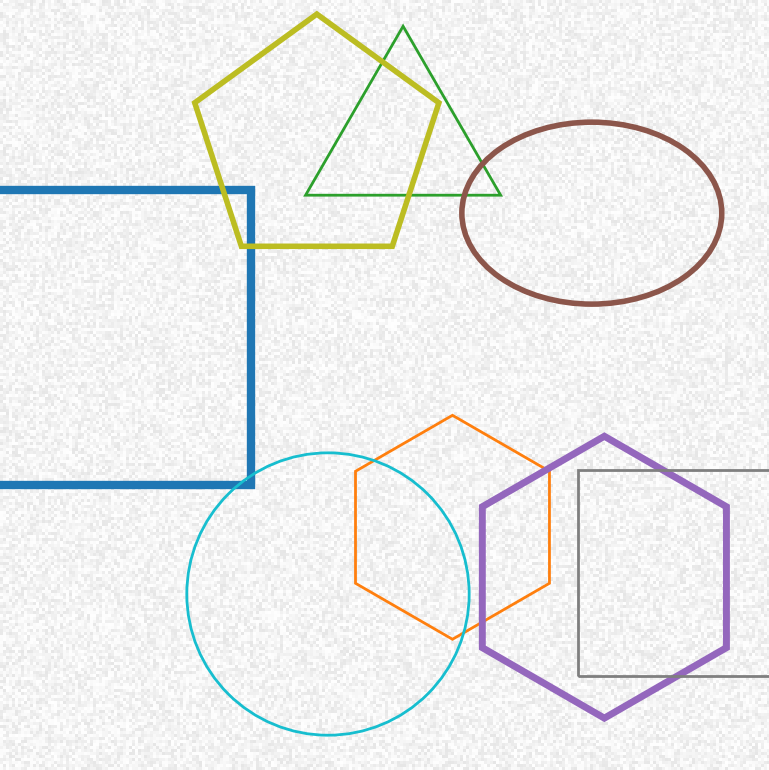[{"shape": "square", "thickness": 3, "radius": 0.96, "center": [0.135, 0.561]}, {"shape": "hexagon", "thickness": 1, "radius": 0.73, "center": [0.588, 0.315]}, {"shape": "triangle", "thickness": 1, "radius": 0.73, "center": [0.524, 0.82]}, {"shape": "hexagon", "thickness": 2.5, "radius": 0.92, "center": [0.785, 0.25]}, {"shape": "oval", "thickness": 2, "radius": 0.84, "center": [0.769, 0.723]}, {"shape": "square", "thickness": 1, "radius": 0.67, "center": [0.884, 0.256]}, {"shape": "pentagon", "thickness": 2, "radius": 0.83, "center": [0.411, 0.815]}, {"shape": "circle", "thickness": 1, "radius": 0.92, "center": [0.426, 0.229]}]